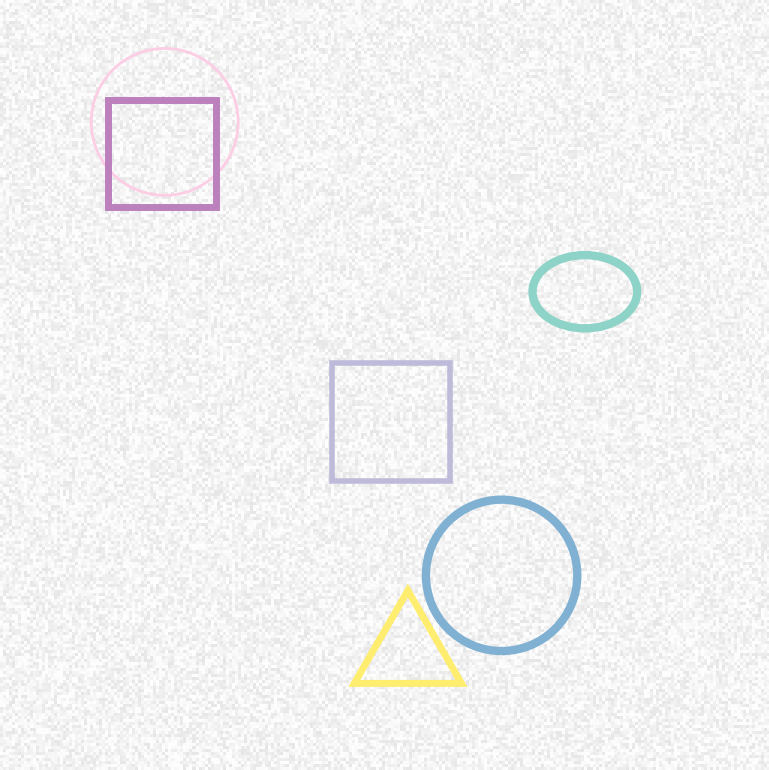[{"shape": "oval", "thickness": 3, "radius": 0.34, "center": [0.76, 0.621]}, {"shape": "square", "thickness": 2, "radius": 0.38, "center": [0.508, 0.452]}, {"shape": "circle", "thickness": 3, "radius": 0.49, "center": [0.651, 0.253]}, {"shape": "circle", "thickness": 1, "radius": 0.48, "center": [0.214, 0.842]}, {"shape": "square", "thickness": 2.5, "radius": 0.35, "center": [0.21, 0.801]}, {"shape": "triangle", "thickness": 2.5, "radius": 0.4, "center": [0.53, 0.153]}]